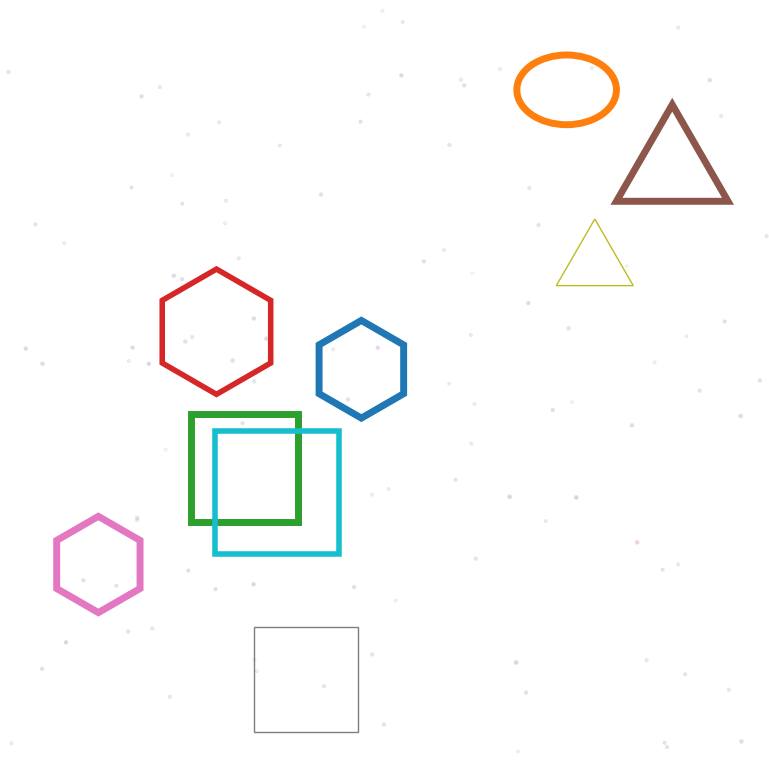[{"shape": "hexagon", "thickness": 2.5, "radius": 0.32, "center": [0.469, 0.52]}, {"shape": "oval", "thickness": 2.5, "radius": 0.32, "center": [0.736, 0.883]}, {"shape": "square", "thickness": 2.5, "radius": 0.35, "center": [0.318, 0.392]}, {"shape": "hexagon", "thickness": 2, "radius": 0.41, "center": [0.281, 0.569]}, {"shape": "triangle", "thickness": 2.5, "radius": 0.42, "center": [0.873, 0.78]}, {"shape": "hexagon", "thickness": 2.5, "radius": 0.31, "center": [0.128, 0.267]}, {"shape": "square", "thickness": 0.5, "radius": 0.34, "center": [0.397, 0.117]}, {"shape": "triangle", "thickness": 0.5, "radius": 0.29, "center": [0.772, 0.658]}, {"shape": "square", "thickness": 2, "radius": 0.4, "center": [0.36, 0.36]}]